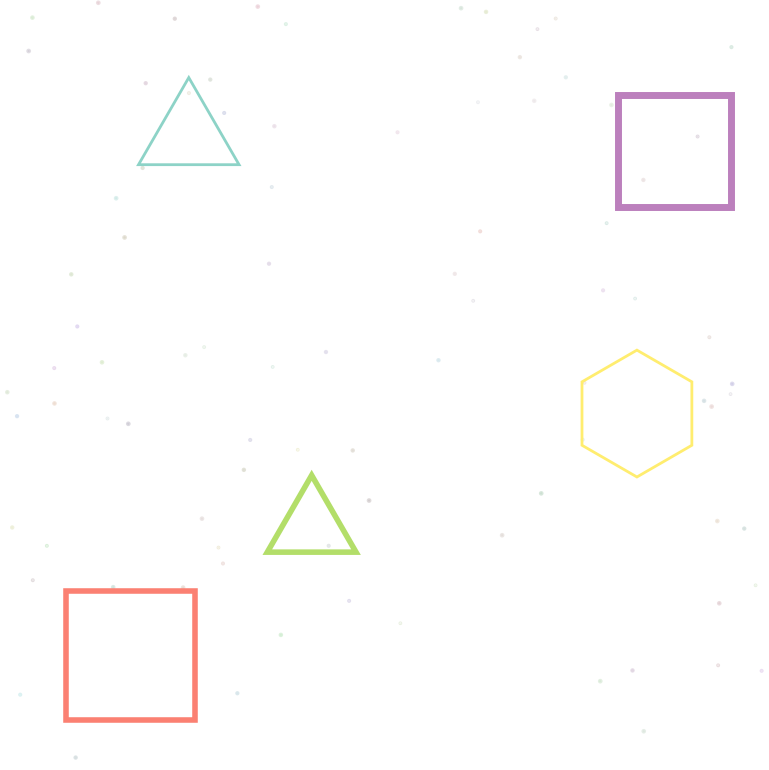[{"shape": "triangle", "thickness": 1, "radius": 0.38, "center": [0.245, 0.824]}, {"shape": "square", "thickness": 2, "radius": 0.42, "center": [0.169, 0.149]}, {"shape": "triangle", "thickness": 2, "radius": 0.33, "center": [0.405, 0.316]}, {"shape": "square", "thickness": 2.5, "radius": 0.36, "center": [0.876, 0.804]}, {"shape": "hexagon", "thickness": 1, "radius": 0.41, "center": [0.827, 0.463]}]